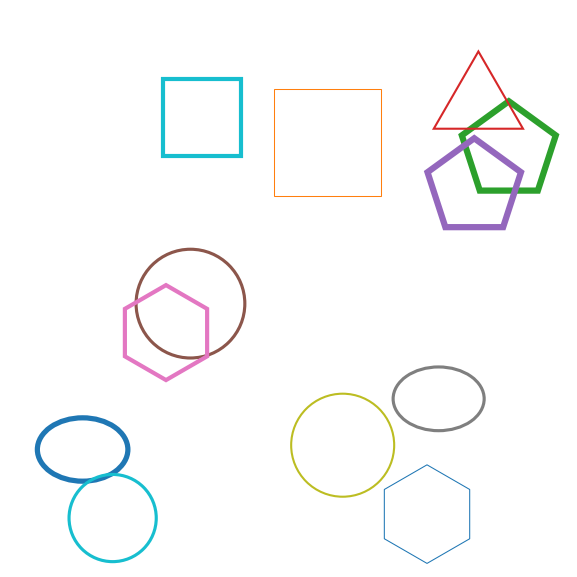[{"shape": "hexagon", "thickness": 0.5, "radius": 0.43, "center": [0.739, 0.109]}, {"shape": "oval", "thickness": 2.5, "radius": 0.39, "center": [0.143, 0.221]}, {"shape": "square", "thickness": 0.5, "radius": 0.46, "center": [0.568, 0.752]}, {"shape": "pentagon", "thickness": 3, "radius": 0.43, "center": [0.881, 0.738]}, {"shape": "triangle", "thickness": 1, "radius": 0.45, "center": [0.828, 0.821]}, {"shape": "pentagon", "thickness": 3, "radius": 0.43, "center": [0.821, 0.675]}, {"shape": "circle", "thickness": 1.5, "radius": 0.47, "center": [0.33, 0.473]}, {"shape": "hexagon", "thickness": 2, "radius": 0.41, "center": [0.287, 0.423]}, {"shape": "oval", "thickness": 1.5, "radius": 0.39, "center": [0.76, 0.309]}, {"shape": "circle", "thickness": 1, "radius": 0.45, "center": [0.593, 0.228]}, {"shape": "circle", "thickness": 1.5, "radius": 0.38, "center": [0.195, 0.102]}, {"shape": "square", "thickness": 2, "radius": 0.34, "center": [0.35, 0.796]}]